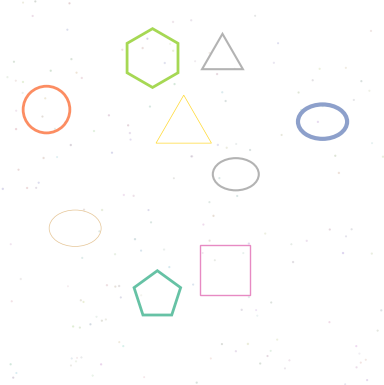[{"shape": "pentagon", "thickness": 2, "radius": 0.32, "center": [0.409, 0.233]}, {"shape": "circle", "thickness": 2, "radius": 0.3, "center": [0.121, 0.715]}, {"shape": "oval", "thickness": 3, "radius": 0.32, "center": [0.838, 0.684]}, {"shape": "square", "thickness": 1, "radius": 0.32, "center": [0.585, 0.298]}, {"shape": "hexagon", "thickness": 2, "radius": 0.38, "center": [0.396, 0.849]}, {"shape": "triangle", "thickness": 0.5, "radius": 0.42, "center": [0.477, 0.67]}, {"shape": "oval", "thickness": 0.5, "radius": 0.34, "center": [0.195, 0.407]}, {"shape": "triangle", "thickness": 1.5, "radius": 0.31, "center": [0.578, 0.851]}, {"shape": "oval", "thickness": 1.5, "radius": 0.3, "center": [0.612, 0.547]}]